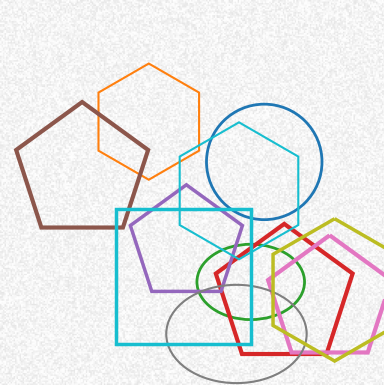[{"shape": "circle", "thickness": 2, "radius": 0.75, "center": [0.686, 0.579]}, {"shape": "hexagon", "thickness": 1.5, "radius": 0.75, "center": [0.386, 0.684]}, {"shape": "oval", "thickness": 2, "radius": 0.7, "center": [0.651, 0.268]}, {"shape": "pentagon", "thickness": 3, "radius": 0.93, "center": [0.738, 0.232]}, {"shape": "pentagon", "thickness": 2.5, "radius": 0.77, "center": [0.484, 0.367]}, {"shape": "pentagon", "thickness": 3, "radius": 0.9, "center": [0.213, 0.555]}, {"shape": "pentagon", "thickness": 3, "radius": 0.84, "center": [0.856, 0.221]}, {"shape": "oval", "thickness": 1.5, "radius": 0.91, "center": [0.614, 0.133]}, {"shape": "hexagon", "thickness": 2.5, "radius": 0.92, "center": [0.869, 0.247]}, {"shape": "square", "thickness": 2.5, "radius": 0.87, "center": [0.477, 0.282]}, {"shape": "hexagon", "thickness": 1.5, "radius": 0.89, "center": [0.621, 0.504]}]